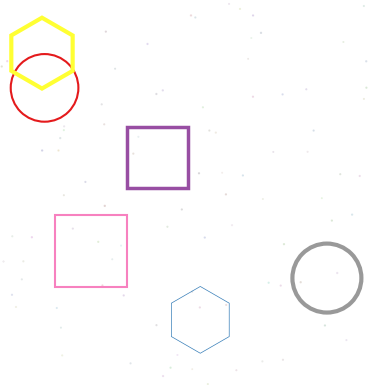[{"shape": "circle", "thickness": 1.5, "radius": 0.44, "center": [0.116, 0.772]}, {"shape": "hexagon", "thickness": 0.5, "radius": 0.43, "center": [0.52, 0.169]}, {"shape": "square", "thickness": 2.5, "radius": 0.4, "center": [0.41, 0.592]}, {"shape": "hexagon", "thickness": 3, "radius": 0.46, "center": [0.109, 0.862]}, {"shape": "square", "thickness": 1.5, "radius": 0.47, "center": [0.237, 0.348]}, {"shape": "circle", "thickness": 3, "radius": 0.45, "center": [0.849, 0.278]}]